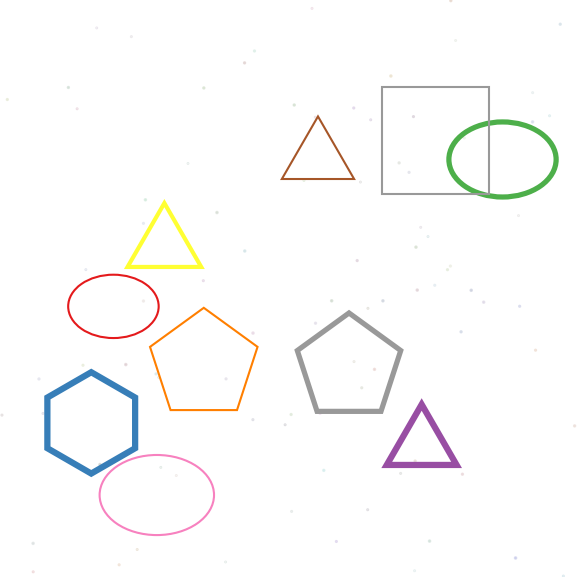[{"shape": "oval", "thickness": 1, "radius": 0.39, "center": [0.196, 0.469]}, {"shape": "hexagon", "thickness": 3, "radius": 0.44, "center": [0.158, 0.267]}, {"shape": "oval", "thickness": 2.5, "radius": 0.46, "center": [0.87, 0.723]}, {"shape": "triangle", "thickness": 3, "radius": 0.35, "center": [0.73, 0.229]}, {"shape": "pentagon", "thickness": 1, "radius": 0.49, "center": [0.353, 0.368]}, {"shape": "triangle", "thickness": 2, "radius": 0.37, "center": [0.285, 0.574]}, {"shape": "triangle", "thickness": 1, "radius": 0.36, "center": [0.551, 0.725]}, {"shape": "oval", "thickness": 1, "radius": 0.5, "center": [0.272, 0.142]}, {"shape": "pentagon", "thickness": 2.5, "radius": 0.47, "center": [0.604, 0.363]}, {"shape": "square", "thickness": 1, "radius": 0.46, "center": [0.754, 0.757]}]